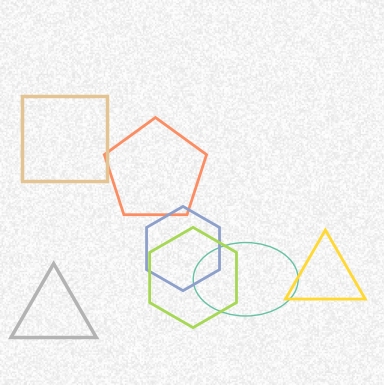[{"shape": "oval", "thickness": 1, "radius": 0.68, "center": [0.638, 0.275]}, {"shape": "pentagon", "thickness": 2, "radius": 0.7, "center": [0.404, 0.555]}, {"shape": "hexagon", "thickness": 2, "radius": 0.55, "center": [0.475, 0.354]}, {"shape": "hexagon", "thickness": 2, "radius": 0.65, "center": [0.501, 0.279]}, {"shape": "triangle", "thickness": 2, "radius": 0.6, "center": [0.845, 0.283]}, {"shape": "square", "thickness": 2.5, "radius": 0.55, "center": [0.168, 0.641]}, {"shape": "triangle", "thickness": 2.5, "radius": 0.64, "center": [0.139, 0.187]}]